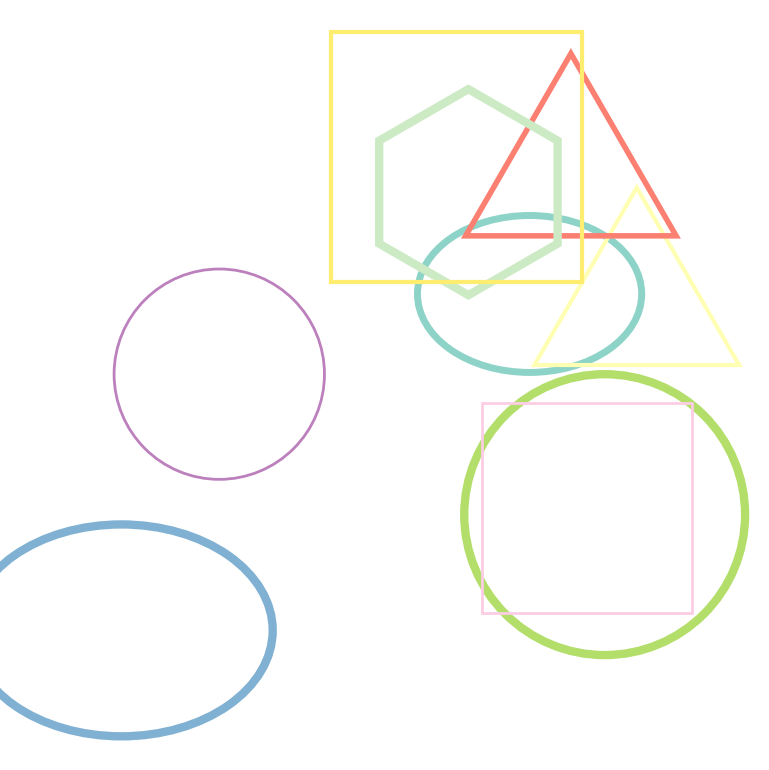[{"shape": "oval", "thickness": 2.5, "radius": 0.73, "center": [0.688, 0.618]}, {"shape": "triangle", "thickness": 1.5, "radius": 0.77, "center": [0.827, 0.603]}, {"shape": "triangle", "thickness": 2, "radius": 0.79, "center": [0.741, 0.773]}, {"shape": "oval", "thickness": 3, "radius": 0.98, "center": [0.158, 0.181]}, {"shape": "circle", "thickness": 3, "radius": 0.91, "center": [0.785, 0.332]}, {"shape": "square", "thickness": 1, "radius": 0.68, "center": [0.762, 0.34]}, {"shape": "circle", "thickness": 1, "radius": 0.68, "center": [0.285, 0.514]}, {"shape": "hexagon", "thickness": 3, "radius": 0.67, "center": [0.608, 0.75]}, {"shape": "square", "thickness": 1.5, "radius": 0.81, "center": [0.593, 0.796]}]